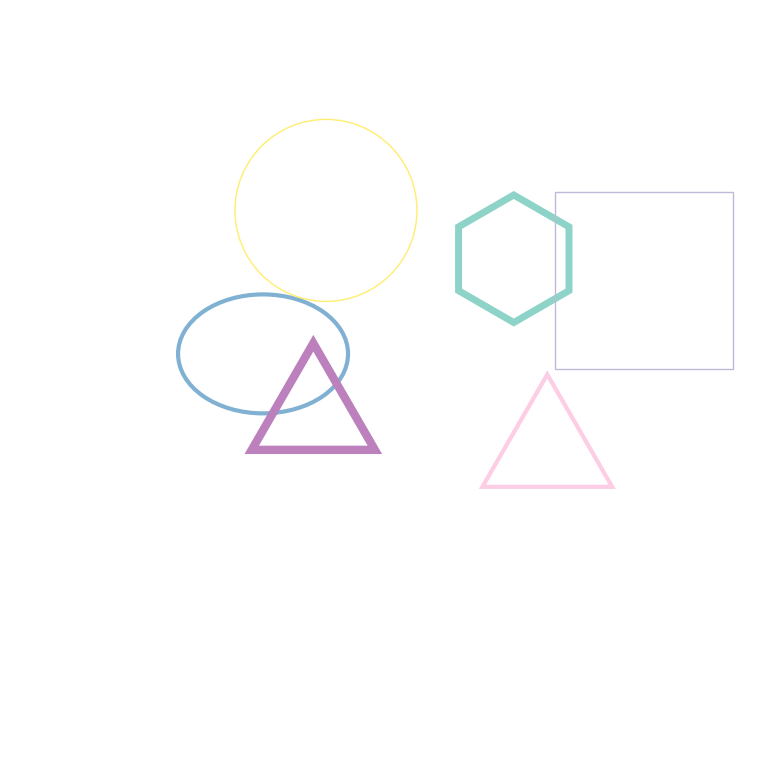[{"shape": "hexagon", "thickness": 2.5, "radius": 0.41, "center": [0.667, 0.664]}, {"shape": "square", "thickness": 0.5, "radius": 0.58, "center": [0.836, 0.636]}, {"shape": "oval", "thickness": 1.5, "radius": 0.55, "center": [0.342, 0.54]}, {"shape": "triangle", "thickness": 1.5, "radius": 0.49, "center": [0.711, 0.416]}, {"shape": "triangle", "thickness": 3, "radius": 0.46, "center": [0.407, 0.462]}, {"shape": "circle", "thickness": 0.5, "radius": 0.59, "center": [0.423, 0.727]}]